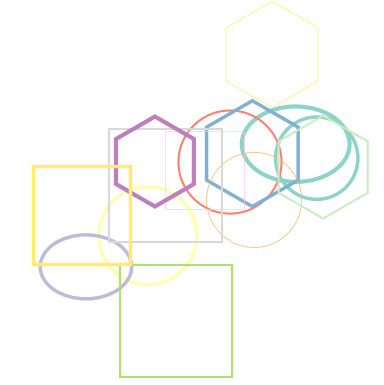[{"shape": "oval", "thickness": 3, "radius": 0.7, "center": [0.768, 0.625]}, {"shape": "circle", "thickness": 2.5, "radius": 0.53, "center": [0.823, 0.589]}, {"shape": "circle", "thickness": 2.5, "radius": 0.64, "center": [0.384, 0.388]}, {"shape": "oval", "thickness": 2.5, "radius": 0.59, "center": [0.223, 0.307]}, {"shape": "circle", "thickness": 1.5, "radius": 0.67, "center": [0.597, 0.579]}, {"shape": "hexagon", "thickness": 2.5, "radius": 0.69, "center": [0.655, 0.601]}, {"shape": "circle", "thickness": 0.5, "radius": 0.62, "center": [0.66, 0.481]}, {"shape": "square", "thickness": 1.5, "radius": 0.72, "center": [0.458, 0.167]}, {"shape": "square", "thickness": 0.5, "radius": 0.51, "center": [0.531, 0.559]}, {"shape": "square", "thickness": 1.5, "radius": 0.73, "center": [0.43, 0.518]}, {"shape": "hexagon", "thickness": 3, "radius": 0.58, "center": [0.402, 0.581]}, {"shape": "hexagon", "thickness": 1.5, "radius": 0.67, "center": [0.839, 0.566]}, {"shape": "hexagon", "thickness": 0.5, "radius": 0.69, "center": [0.707, 0.859]}, {"shape": "square", "thickness": 2.5, "radius": 0.63, "center": [0.212, 0.441]}]